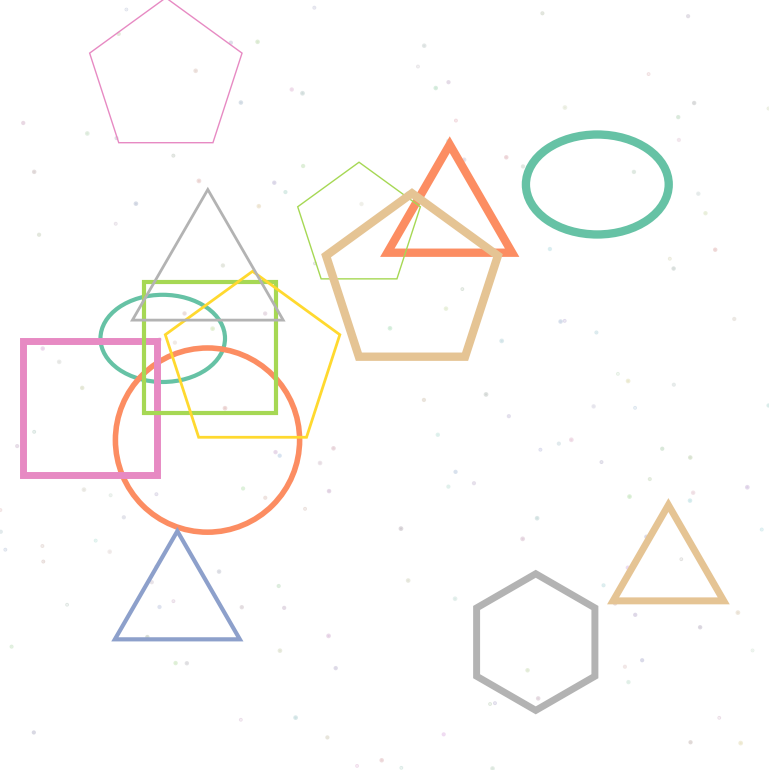[{"shape": "oval", "thickness": 1.5, "radius": 0.4, "center": [0.211, 0.561]}, {"shape": "oval", "thickness": 3, "radius": 0.46, "center": [0.776, 0.76]}, {"shape": "circle", "thickness": 2, "radius": 0.6, "center": [0.269, 0.428]}, {"shape": "triangle", "thickness": 3, "radius": 0.47, "center": [0.584, 0.719]}, {"shape": "triangle", "thickness": 1.5, "radius": 0.47, "center": [0.23, 0.217]}, {"shape": "pentagon", "thickness": 0.5, "radius": 0.52, "center": [0.215, 0.899]}, {"shape": "square", "thickness": 2.5, "radius": 0.43, "center": [0.116, 0.47]}, {"shape": "pentagon", "thickness": 0.5, "radius": 0.42, "center": [0.466, 0.706]}, {"shape": "square", "thickness": 1.5, "radius": 0.43, "center": [0.272, 0.549]}, {"shape": "pentagon", "thickness": 1, "radius": 0.6, "center": [0.328, 0.529]}, {"shape": "pentagon", "thickness": 3, "radius": 0.59, "center": [0.535, 0.632]}, {"shape": "triangle", "thickness": 2.5, "radius": 0.41, "center": [0.868, 0.261]}, {"shape": "hexagon", "thickness": 2.5, "radius": 0.44, "center": [0.696, 0.166]}, {"shape": "triangle", "thickness": 1, "radius": 0.57, "center": [0.27, 0.641]}]